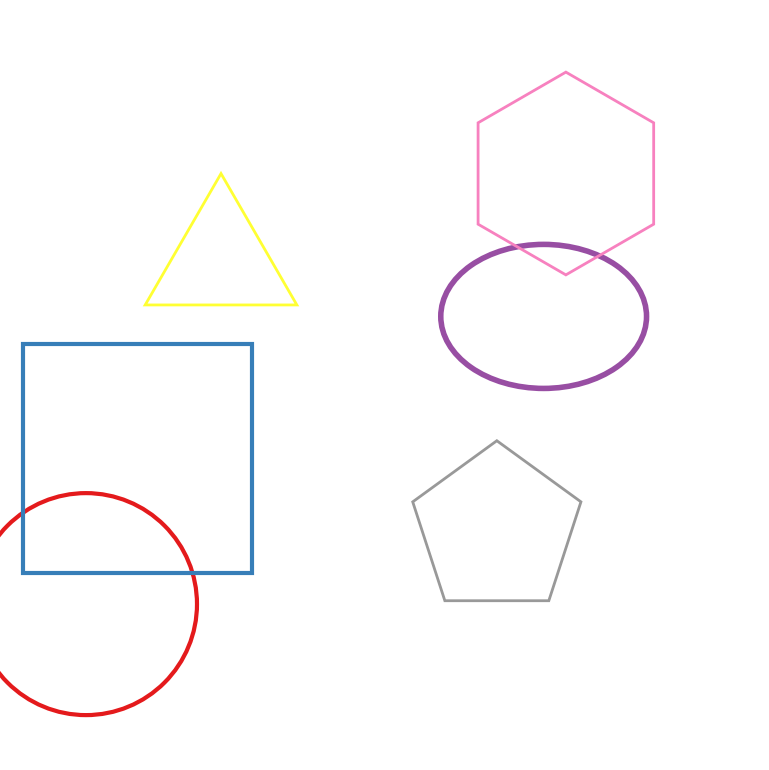[{"shape": "circle", "thickness": 1.5, "radius": 0.72, "center": [0.112, 0.215]}, {"shape": "square", "thickness": 1.5, "radius": 0.74, "center": [0.178, 0.404]}, {"shape": "oval", "thickness": 2, "radius": 0.67, "center": [0.706, 0.589]}, {"shape": "triangle", "thickness": 1, "radius": 0.57, "center": [0.287, 0.661]}, {"shape": "hexagon", "thickness": 1, "radius": 0.66, "center": [0.735, 0.775]}, {"shape": "pentagon", "thickness": 1, "radius": 0.57, "center": [0.645, 0.313]}]